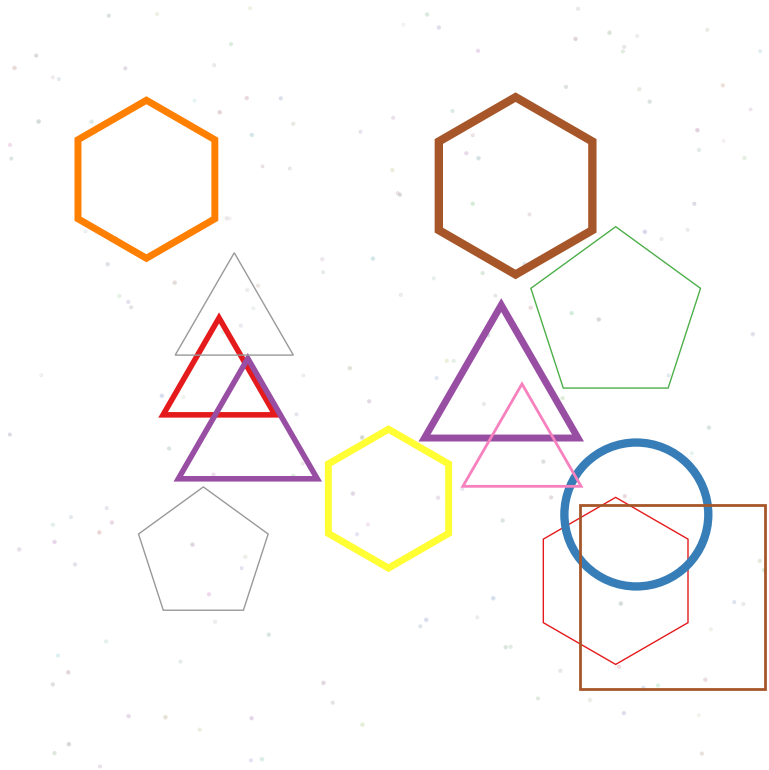[{"shape": "triangle", "thickness": 2, "radius": 0.42, "center": [0.284, 0.503]}, {"shape": "hexagon", "thickness": 0.5, "radius": 0.54, "center": [0.8, 0.246]}, {"shape": "circle", "thickness": 3, "radius": 0.47, "center": [0.826, 0.332]}, {"shape": "pentagon", "thickness": 0.5, "radius": 0.58, "center": [0.8, 0.59]}, {"shape": "triangle", "thickness": 2, "radius": 0.52, "center": [0.322, 0.43]}, {"shape": "triangle", "thickness": 2.5, "radius": 0.58, "center": [0.651, 0.489]}, {"shape": "hexagon", "thickness": 2.5, "radius": 0.51, "center": [0.19, 0.767]}, {"shape": "hexagon", "thickness": 2.5, "radius": 0.45, "center": [0.505, 0.352]}, {"shape": "square", "thickness": 1, "radius": 0.6, "center": [0.873, 0.225]}, {"shape": "hexagon", "thickness": 3, "radius": 0.58, "center": [0.67, 0.759]}, {"shape": "triangle", "thickness": 1, "radius": 0.44, "center": [0.678, 0.413]}, {"shape": "triangle", "thickness": 0.5, "radius": 0.44, "center": [0.304, 0.583]}, {"shape": "pentagon", "thickness": 0.5, "radius": 0.44, "center": [0.264, 0.279]}]